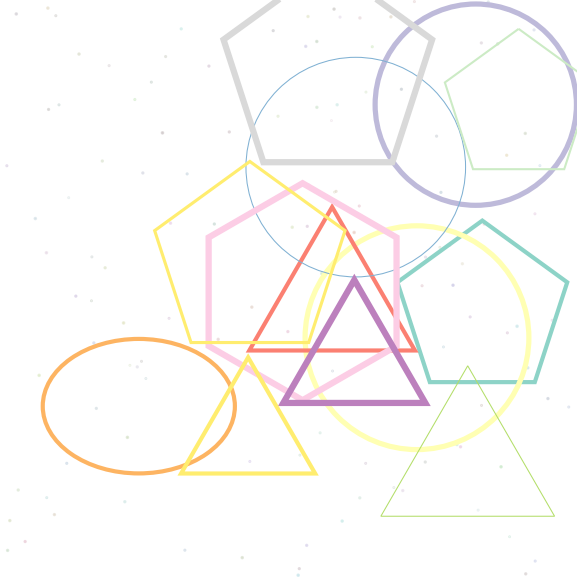[{"shape": "pentagon", "thickness": 2, "radius": 0.77, "center": [0.835, 0.463]}, {"shape": "circle", "thickness": 2.5, "radius": 0.97, "center": [0.722, 0.414]}, {"shape": "circle", "thickness": 2.5, "radius": 0.87, "center": [0.824, 0.818]}, {"shape": "triangle", "thickness": 2, "radius": 0.83, "center": [0.575, 0.475]}, {"shape": "circle", "thickness": 0.5, "radius": 0.95, "center": [0.616, 0.71]}, {"shape": "oval", "thickness": 2, "radius": 0.83, "center": [0.24, 0.296]}, {"shape": "triangle", "thickness": 0.5, "radius": 0.87, "center": [0.81, 0.192]}, {"shape": "hexagon", "thickness": 3, "radius": 0.94, "center": [0.524, 0.494]}, {"shape": "pentagon", "thickness": 3, "radius": 0.95, "center": [0.568, 0.872]}, {"shape": "triangle", "thickness": 3, "radius": 0.71, "center": [0.614, 0.372]}, {"shape": "pentagon", "thickness": 1, "radius": 0.67, "center": [0.898, 0.815]}, {"shape": "triangle", "thickness": 2, "radius": 0.67, "center": [0.43, 0.246]}, {"shape": "pentagon", "thickness": 1.5, "radius": 0.87, "center": [0.433, 0.546]}]